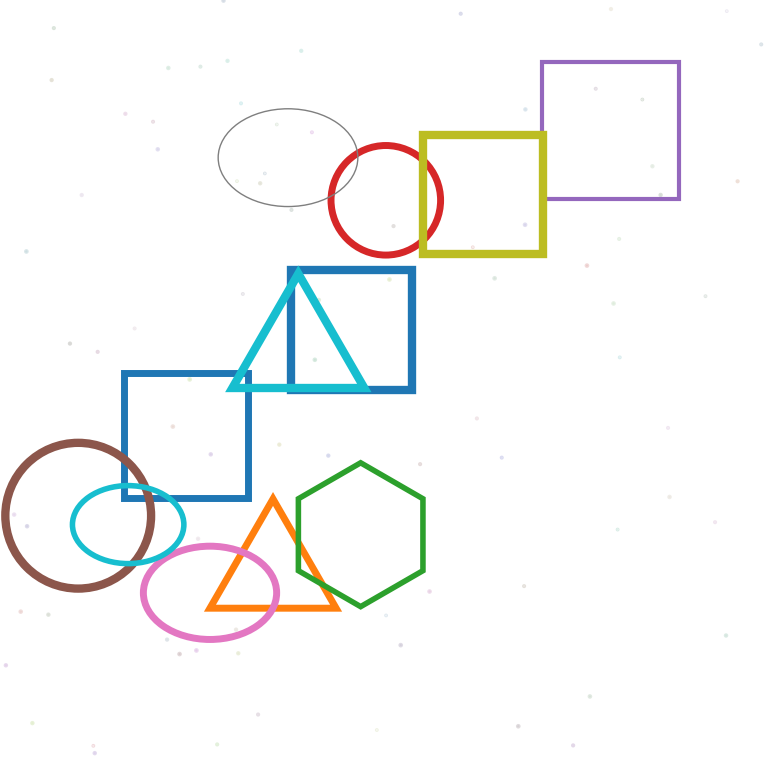[{"shape": "square", "thickness": 3, "radius": 0.39, "center": [0.457, 0.571]}, {"shape": "square", "thickness": 2.5, "radius": 0.4, "center": [0.241, 0.434]}, {"shape": "triangle", "thickness": 2.5, "radius": 0.47, "center": [0.355, 0.257]}, {"shape": "hexagon", "thickness": 2, "radius": 0.47, "center": [0.468, 0.306]}, {"shape": "circle", "thickness": 2.5, "radius": 0.36, "center": [0.501, 0.74]}, {"shape": "square", "thickness": 1.5, "radius": 0.45, "center": [0.793, 0.83]}, {"shape": "circle", "thickness": 3, "radius": 0.47, "center": [0.102, 0.33]}, {"shape": "oval", "thickness": 2.5, "radius": 0.43, "center": [0.273, 0.23]}, {"shape": "oval", "thickness": 0.5, "radius": 0.45, "center": [0.374, 0.795]}, {"shape": "square", "thickness": 3, "radius": 0.39, "center": [0.628, 0.747]}, {"shape": "oval", "thickness": 2, "radius": 0.36, "center": [0.166, 0.319]}, {"shape": "triangle", "thickness": 3, "radius": 0.49, "center": [0.387, 0.546]}]